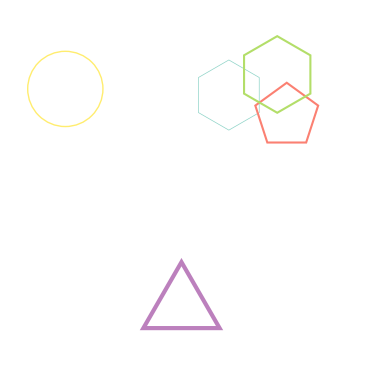[{"shape": "hexagon", "thickness": 0.5, "radius": 0.46, "center": [0.594, 0.753]}, {"shape": "pentagon", "thickness": 1.5, "radius": 0.43, "center": [0.745, 0.699]}, {"shape": "hexagon", "thickness": 1.5, "radius": 0.5, "center": [0.72, 0.807]}, {"shape": "triangle", "thickness": 3, "radius": 0.57, "center": [0.471, 0.205]}, {"shape": "circle", "thickness": 1, "radius": 0.49, "center": [0.17, 0.769]}]